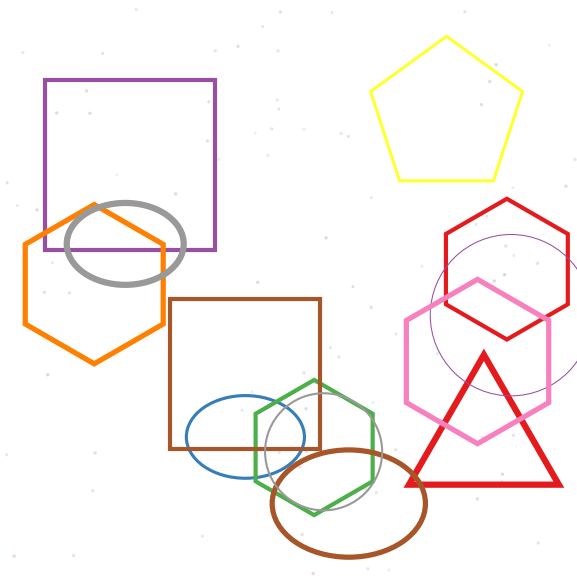[{"shape": "triangle", "thickness": 3, "radius": 0.75, "center": [0.838, 0.235]}, {"shape": "hexagon", "thickness": 2, "radius": 0.61, "center": [0.878, 0.533]}, {"shape": "oval", "thickness": 1.5, "radius": 0.51, "center": [0.425, 0.243]}, {"shape": "hexagon", "thickness": 2, "radius": 0.59, "center": [0.544, 0.224]}, {"shape": "circle", "thickness": 0.5, "radius": 0.7, "center": [0.885, 0.453]}, {"shape": "square", "thickness": 2, "radius": 0.74, "center": [0.225, 0.714]}, {"shape": "hexagon", "thickness": 2.5, "radius": 0.69, "center": [0.163, 0.507]}, {"shape": "pentagon", "thickness": 1.5, "radius": 0.69, "center": [0.773, 0.798]}, {"shape": "oval", "thickness": 2.5, "radius": 0.66, "center": [0.604, 0.127]}, {"shape": "square", "thickness": 2, "radius": 0.65, "center": [0.424, 0.351]}, {"shape": "hexagon", "thickness": 2.5, "radius": 0.71, "center": [0.827, 0.373]}, {"shape": "oval", "thickness": 3, "radius": 0.51, "center": [0.217, 0.577]}, {"shape": "circle", "thickness": 1, "radius": 0.51, "center": [0.56, 0.217]}]